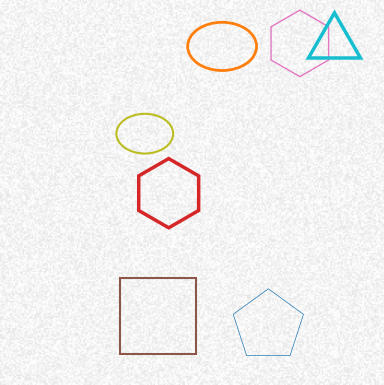[{"shape": "pentagon", "thickness": 0.5, "radius": 0.48, "center": [0.697, 0.154]}, {"shape": "oval", "thickness": 2, "radius": 0.45, "center": [0.577, 0.879]}, {"shape": "hexagon", "thickness": 2.5, "radius": 0.45, "center": [0.438, 0.498]}, {"shape": "square", "thickness": 1.5, "radius": 0.49, "center": [0.409, 0.179]}, {"shape": "hexagon", "thickness": 1, "radius": 0.43, "center": [0.779, 0.887]}, {"shape": "oval", "thickness": 1.5, "radius": 0.37, "center": [0.376, 0.653]}, {"shape": "triangle", "thickness": 2.5, "radius": 0.39, "center": [0.869, 0.888]}]